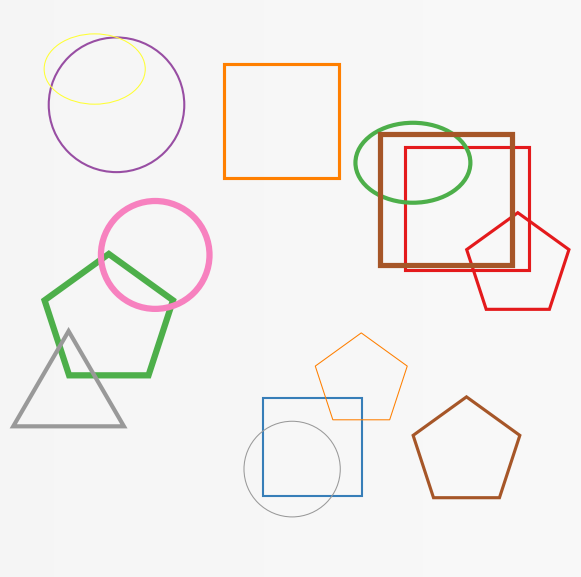[{"shape": "pentagon", "thickness": 1.5, "radius": 0.46, "center": [0.891, 0.538]}, {"shape": "square", "thickness": 1.5, "radius": 0.53, "center": [0.804, 0.637]}, {"shape": "square", "thickness": 1, "radius": 0.43, "center": [0.538, 0.226]}, {"shape": "oval", "thickness": 2, "radius": 0.49, "center": [0.71, 0.717]}, {"shape": "pentagon", "thickness": 3, "radius": 0.58, "center": [0.187, 0.443]}, {"shape": "circle", "thickness": 1, "radius": 0.58, "center": [0.2, 0.818]}, {"shape": "square", "thickness": 1.5, "radius": 0.49, "center": [0.484, 0.79]}, {"shape": "pentagon", "thickness": 0.5, "radius": 0.42, "center": [0.622, 0.34]}, {"shape": "oval", "thickness": 0.5, "radius": 0.43, "center": [0.163, 0.88]}, {"shape": "square", "thickness": 2.5, "radius": 0.57, "center": [0.767, 0.654]}, {"shape": "pentagon", "thickness": 1.5, "radius": 0.48, "center": [0.803, 0.215]}, {"shape": "circle", "thickness": 3, "radius": 0.47, "center": [0.267, 0.558]}, {"shape": "circle", "thickness": 0.5, "radius": 0.41, "center": [0.503, 0.187]}, {"shape": "triangle", "thickness": 2, "radius": 0.55, "center": [0.118, 0.316]}]